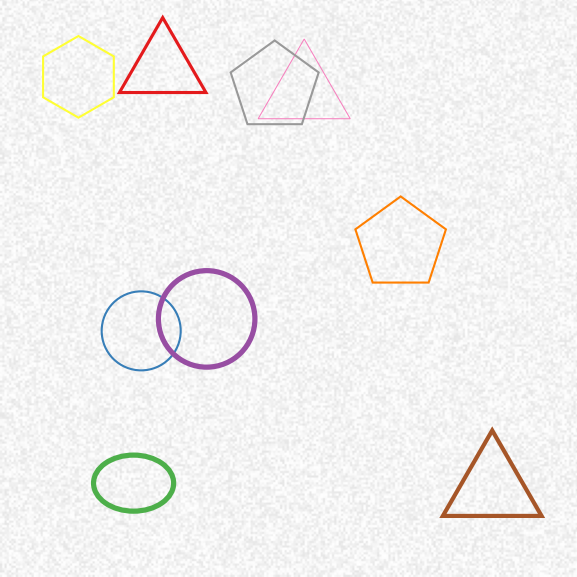[{"shape": "triangle", "thickness": 1.5, "radius": 0.43, "center": [0.282, 0.882]}, {"shape": "circle", "thickness": 1, "radius": 0.34, "center": [0.244, 0.426]}, {"shape": "oval", "thickness": 2.5, "radius": 0.35, "center": [0.231, 0.163]}, {"shape": "circle", "thickness": 2.5, "radius": 0.42, "center": [0.358, 0.447]}, {"shape": "pentagon", "thickness": 1, "radius": 0.41, "center": [0.694, 0.577]}, {"shape": "hexagon", "thickness": 1, "radius": 0.35, "center": [0.136, 0.866]}, {"shape": "triangle", "thickness": 2, "radius": 0.49, "center": [0.852, 0.155]}, {"shape": "triangle", "thickness": 0.5, "radius": 0.46, "center": [0.527, 0.84]}, {"shape": "pentagon", "thickness": 1, "radius": 0.4, "center": [0.476, 0.849]}]